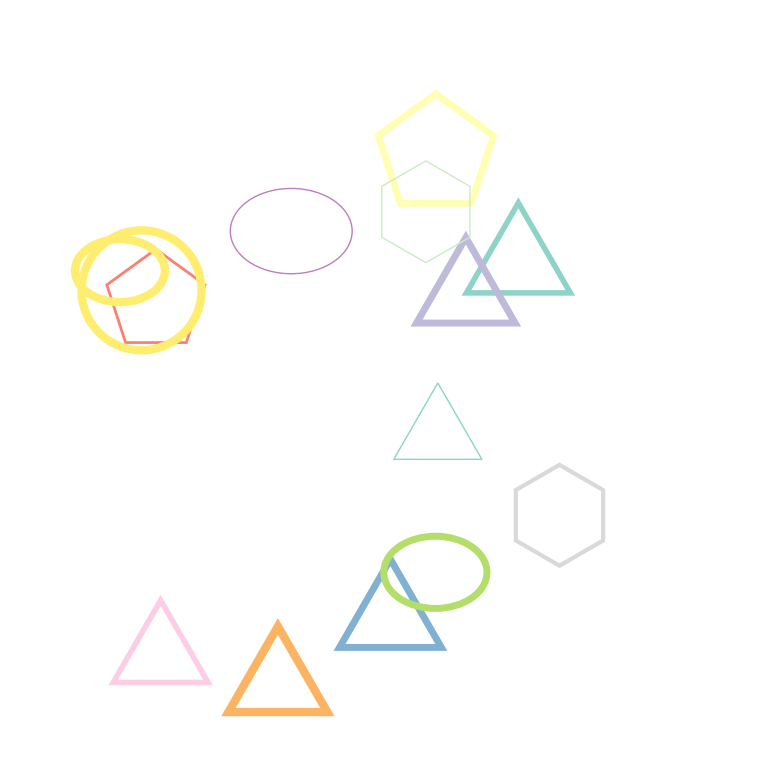[{"shape": "triangle", "thickness": 0.5, "radius": 0.33, "center": [0.569, 0.437]}, {"shape": "triangle", "thickness": 2, "radius": 0.39, "center": [0.673, 0.659]}, {"shape": "pentagon", "thickness": 2.5, "radius": 0.39, "center": [0.566, 0.8]}, {"shape": "triangle", "thickness": 2.5, "radius": 0.37, "center": [0.605, 0.617]}, {"shape": "pentagon", "thickness": 1, "radius": 0.34, "center": [0.203, 0.609]}, {"shape": "triangle", "thickness": 2.5, "radius": 0.38, "center": [0.507, 0.197]}, {"shape": "triangle", "thickness": 3, "radius": 0.37, "center": [0.361, 0.112]}, {"shape": "oval", "thickness": 2.5, "radius": 0.34, "center": [0.565, 0.257]}, {"shape": "triangle", "thickness": 2, "radius": 0.36, "center": [0.209, 0.149]}, {"shape": "hexagon", "thickness": 1.5, "radius": 0.33, "center": [0.727, 0.331]}, {"shape": "oval", "thickness": 0.5, "radius": 0.4, "center": [0.378, 0.7]}, {"shape": "hexagon", "thickness": 0.5, "radius": 0.33, "center": [0.553, 0.725]}, {"shape": "circle", "thickness": 3, "radius": 0.39, "center": [0.184, 0.623]}, {"shape": "oval", "thickness": 3, "radius": 0.29, "center": [0.156, 0.648]}]